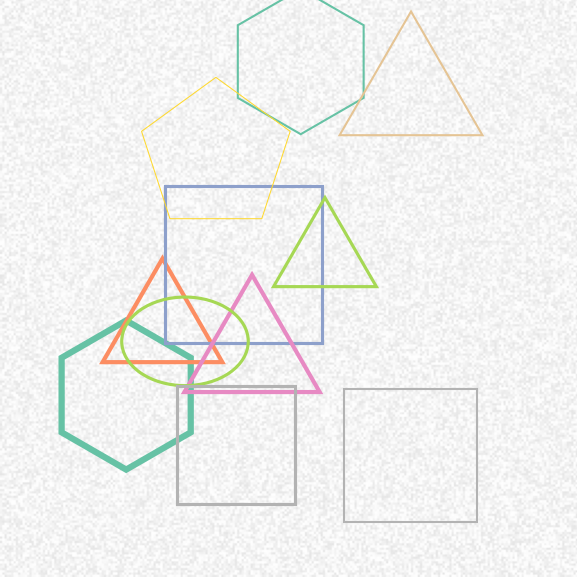[{"shape": "hexagon", "thickness": 3, "radius": 0.65, "center": [0.218, 0.315]}, {"shape": "hexagon", "thickness": 1, "radius": 0.63, "center": [0.521, 0.893]}, {"shape": "triangle", "thickness": 2, "radius": 0.6, "center": [0.281, 0.432]}, {"shape": "square", "thickness": 1.5, "radius": 0.68, "center": [0.422, 0.541]}, {"shape": "triangle", "thickness": 2, "radius": 0.68, "center": [0.436, 0.388]}, {"shape": "triangle", "thickness": 1.5, "radius": 0.51, "center": [0.563, 0.554]}, {"shape": "oval", "thickness": 1.5, "radius": 0.55, "center": [0.32, 0.408]}, {"shape": "pentagon", "thickness": 0.5, "radius": 0.68, "center": [0.374, 0.73]}, {"shape": "triangle", "thickness": 1, "radius": 0.71, "center": [0.712, 0.836]}, {"shape": "square", "thickness": 1.5, "radius": 0.51, "center": [0.408, 0.228]}, {"shape": "square", "thickness": 1, "radius": 0.58, "center": [0.71, 0.21]}]